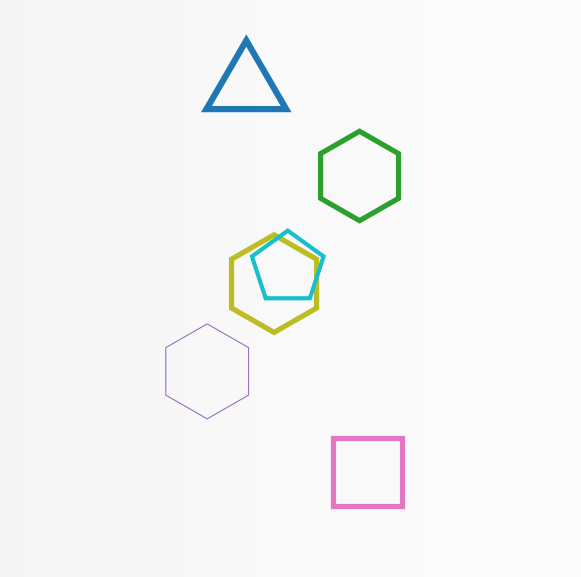[{"shape": "triangle", "thickness": 3, "radius": 0.4, "center": [0.424, 0.85]}, {"shape": "hexagon", "thickness": 2.5, "radius": 0.39, "center": [0.619, 0.694]}, {"shape": "hexagon", "thickness": 0.5, "radius": 0.41, "center": [0.356, 0.356]}, {"shape": "square", "thickness": 2.5, "radius": 0.3, "center": [0.632, 0.181]}, {"shape": "hexagon", "thickness": 2.5, "radius": 0.42, "center": [0.472, 0.508]}, {"shape": "pentagon", "thickness": 2, "radius": 0.32, "center": [0.495, 0.535]}]